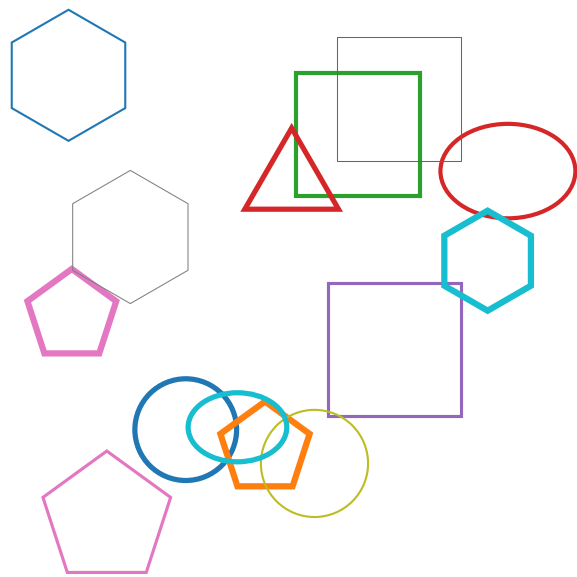[{"shape": "hexagon", "thickness": 1, "radius": 0.57, "center": [0.119, 0.869]}, {"shape": "circle", "thickness": 2.5, "radius": 0.44, "center": [0.322, 0.255]}, {"shape": "pentagon", "thickness": 3, "radius": 0.41, "center": [0.459, 0.223]}, {"shape": "square", "thickness": 2, "radius": 0.53, "center": [0.62, 0.766]}, {"shape": "oval", "thickness": 2, "radius": 0.58, "center": [0.879, 0.703]}, {"shape": "triangle", "thickness": 2.5, "radius": 0.47, "center": [0.505, 0.684]}, {"shape": "square", "thickness": 1.5, "radius": 0.58, "center": [0.683, 0.394]}, {"shape": "square", "thickness": 0.5, "radius": 0.54, "center": [0.69, 0.827]}, {"shape": "pentagon", "thickness": 3, "radius": 0.4, "center": [0.124, 0.453]}, {"shape": "pentagon", "thickness": 1.5, "radius": 0.58, "center": [0.185, 0.102]}, {"shape": "hexagon", "thickness": 0.5, "radius": 0.58, "center": [0.226, 0.589]}, {"shape": "circle", "thickness": 1, "radius": 0.46, "center": [0.545, 0.197]}, {"shape": "hexagon", "thickness": 3, "radius": 0.43, "center": [0.844, 0.548]}, {"shape": "oval", "thickness": 2.5, "radius": 0.43, "center": [0.411, 0.259]}]